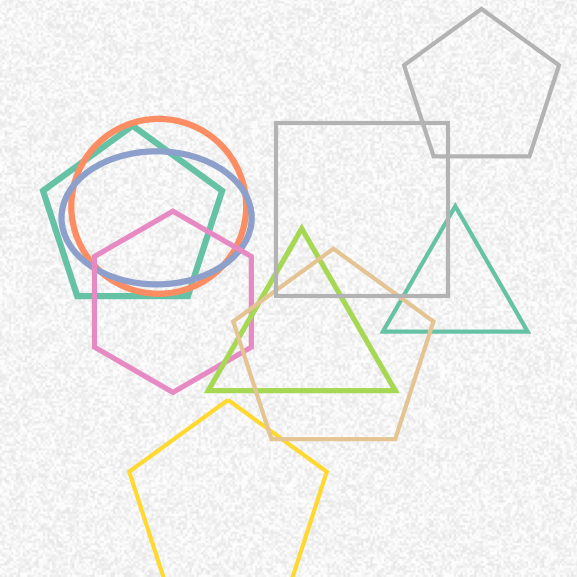[{"shape": "pentagon", "thickness": 3, "radius": 0.82, "center": [0.23, 0.618]}, {"shape": "triangle", "thickness": 2, "radius": 0.72, "center": [0.788, 0.497]}, {"shape": "circle", "thickness": 3, "radius": 0.76, "center": [0.275, 0.642]}, {"shape": "oval", "thickness": 3, "radius": 0.82, "center": [0.271, 0.622]}, {"shape": "hexagon", "thickness": 2.5, "radius": 0.78, "center": [0.299, 0.477]}, {"shape": "triangle", "thickness": 2.5, "radius": 0.94, "center": [0.522, 0.416]}, {"shape": "pentagon", "thickness": 2, "radius": 0.9, "center": [0.395, 0.127]}, {"shape": "pentagon", "thickness": 2, "radius": 0.91, "center": [0.577, 0.386]}, {"shape": "square", "thickness": 2, "radius": 0.75, "center": [0.627, 0.637]}, {"shape": "pentagon", "thickness": 2, "radius": 0.71, "center": [0.834, 0.843]}]